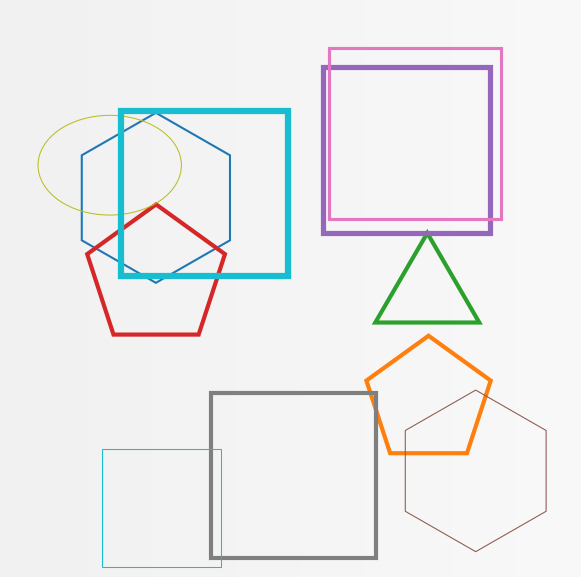[{"shape": "hexagon", "thickness": 1, "radius": 0.74, "center": [0.268, 0.657]}, {"shape": "pentagon", "thickness": 2, "radius": 0.56, "center": [0.737, 0.305]}, {"shape": "triangle", "thickness": 2, "radius": 0.52, "center": [0.735, 0.492]}, {"shape": "pentagon", "thickness": 2, "radius": 0.62, "center": [0.269, 0.521]}, {"shape": "square", "thickness": 2.5, "radius": 0.72, "center": [0.7, 0.74]}, {"shape": "hexagon", "thickness": 0.5, "radius": 0.7, "center": [0.818, 0.184]}, {"shape": "square", "thickness": 1.5, "radius": 0.74, "center": [0.715, 0.767]}, {"shape": "square", "thickness": 2, "radius": 0.71, "center": [0.505, 0.176]}, {"shape": "oval", "thickness": 0.5, "radius": 0.62, "center": [0.189, 0.713]}, {"shape": "square", "thickness": 3, "radius": 0.72, "center": [0.352, 0.664]}, {"shape": "square", "thickness": 0.5, "radius": 0.51, "center": [0.278, 0.119]}]